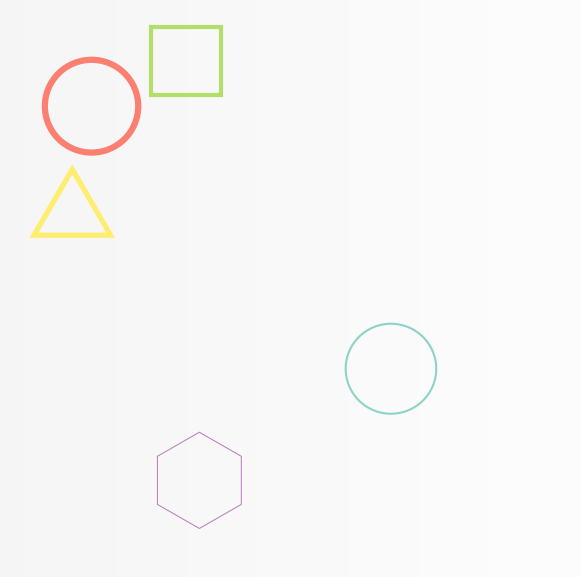[{"shape": "circle", "thickness": 1, "radius": 0.39, "center": [0.673, 0.361]}, {"shape": "circle", "thickness": 3, "radius": 0.4, "center": [0.158, 0.815]}, {"shape": "square", "thickness": 2, "radius": 0.3, "center": [0.32, 0.894]}, {"shape": "hexagon", "thickness": 0.5, "radius": 0.42, "center": [0.343, 0.167]}, {"shape": "triangle", "thickness": 2.5, "radius": 0.38, "center": [0.124, 0.63]}]